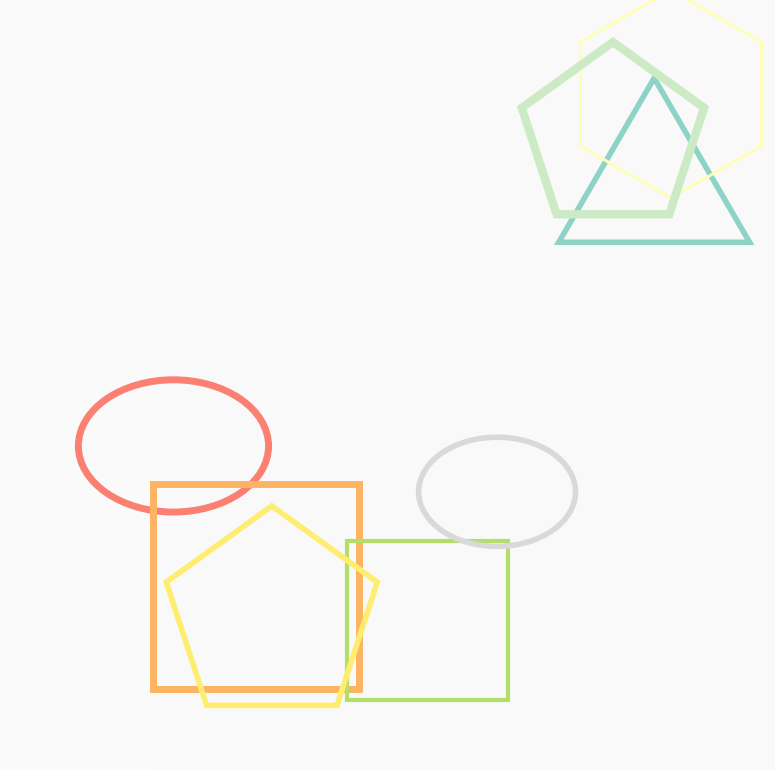[{"shape": "triangle", "thickness": 2, "radius": 0.71, "center": [0.844, 0.756]}, {"shape": "hexagon", "thickness": 1, "radius": 0.68, "center": [0.866, 0.878]}, {"shape": "oval", "thickness": 2.5, "radius": 0.61, "center": [0.224, 0.421]}, {"shape": "square", "thickness": 2.5, "radius": 0.66, "center": [0.33, 0.238]}, {"shape": "square", "thickness": 1.5, "radius": 0.52, "center": [0.552, 0.194]}, {"shape": "oval", "thickness": 2, "radius": 0.51, "center": [0.641, 0.361]}, {"shape": "pentagon", "thickness": 3, "radius": 0.62, "center": [0.791, 0.822]}, {"shape": "pentagon", "thickness": 2, "radius": 0.72, "center": [0.351, 0.2]}]